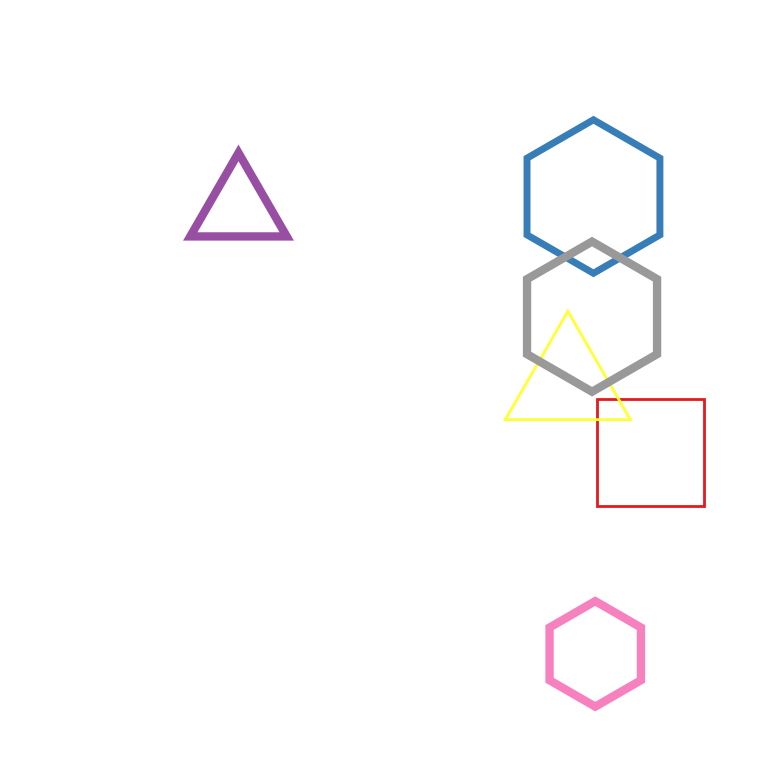[{"shape": "square", "thickness": 1, "radius": 0.35, "center": [0.845, 0.412]}, {"shape": "hexagon", "thickness": 2.5, "radius": 0.5, "center": [0.771, 0.745]}, {"shape": "triangle", "thickness": 3, "radius": 0.36, "center": [0.31, 0.729]}, {"shape": "triangle", "thickness": 1, "radius": 0.47, "center": [0.737, 0.502]}, {"shape": "hexagon", "thickness": 3, "radius": 0.34, "center": [0.773, 0.151]}, {"shape": "hexagon", "thickness": 3, "radius": 0.49, "center": [0.769, 0.589]}]